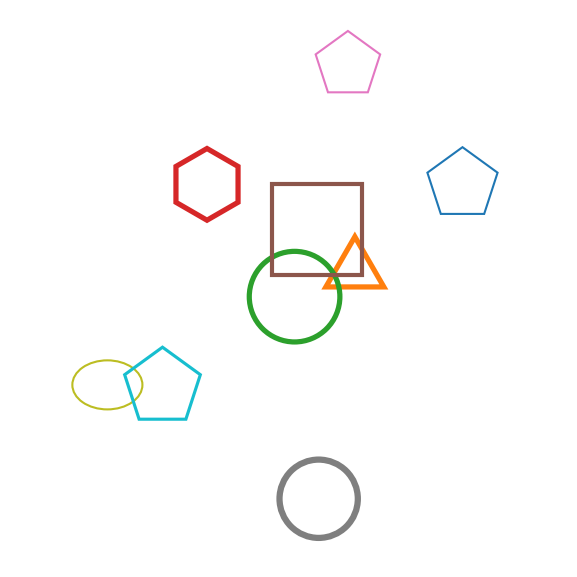[{"shape": "pentagon", "thickness": 1, "radius": 0.32, "center": [0.801, 0.68]}, {"shape": "triangle", "thickness": 2.5, "radius": 0.29, "center": [0.614, 0.531]}, {"shape": "circle", "thickness": 2.5, "radius": 0.39, "center": [0.51, 0.485]}, {"shape": "hexagon", "thickness": 2.5, "radius": 0.31, "center": [0.358, 0.68]}, {"shape": "square", "thickness": 2, "radius": 0.39, "center": [0.549, 0.602]}, {"shape": "pentagon", "thickness": 1, "radius": 0.29, "center": [0.602, 0.887]}, {"shape": "circle", "thickness": 3, "radius": 0.34, "center": [0.552, 0.135]}, {"shape": "oval", "thickness": 1, "radius": 0.3, "center": [0.186, 0.333]}, {"shape": "pentagon", "thickness": 1.5, "radius": 0.34, "center": [0.281, 0.329]}]